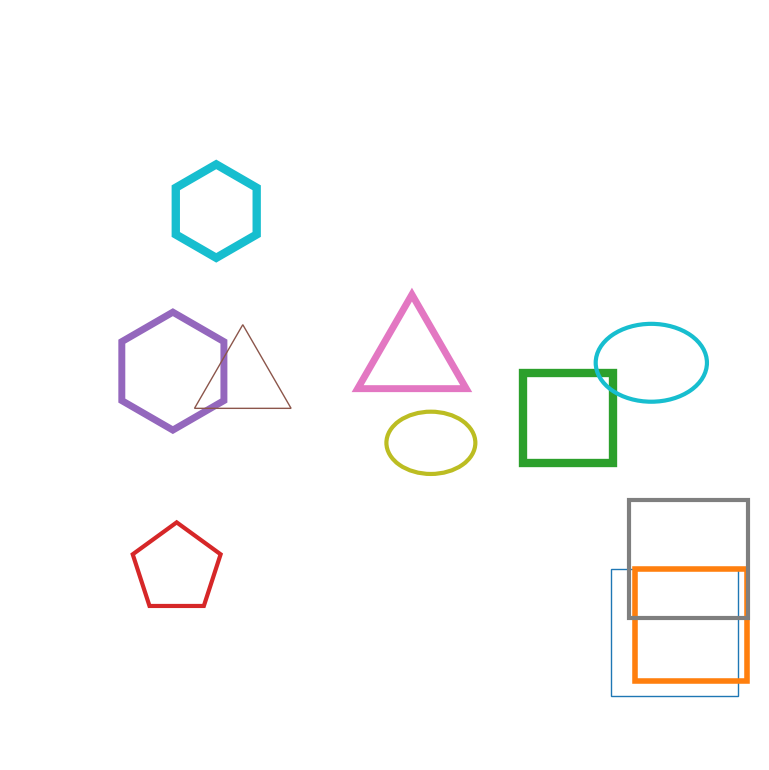[{"shape": "square", "thickness": 0.5, "radius": 0.41, "center": [0.876, 0.179]}, {"shape": "square", "thickness": 2, "radius": 0.37, "center": [0.898, 0.188]}, {"shape": "square", "thickness": 3, "radius": 0.29, "center": [0.738, 0.457]}, {"shape": "pentagon", "thickness": 1.5, "radius": 0.3, "center": [0.229, 0.262]}, {"shape": "hexagon", "thickness": 2.5, "radius": 0.38, "center": [0.224, 0.518]}, {"shape": "triangle", "thickness": 0.5, "radius": 0.36, "center": [0.315, 0.506]}, {"shape": "triangle", "thickness": 2.5, "radius": 0.41, "center": [0.535, 0.536]}, {"shape": "square", "thickness": 1.5, "radius": 0.39, "center": [0.894, 0.274]}, {"shape": "oval", "thickness": 1.5, "radius": 0.29, "center": [0.56, 0.425]}, {"shape": "oval", "thickness": 1.5, "radius": 0.36, "center": [0.846, 0.529]}, {"shape": "hexagon", "thickness": 3, "radius": 0.3, "center": [0.281, 0.726]}]